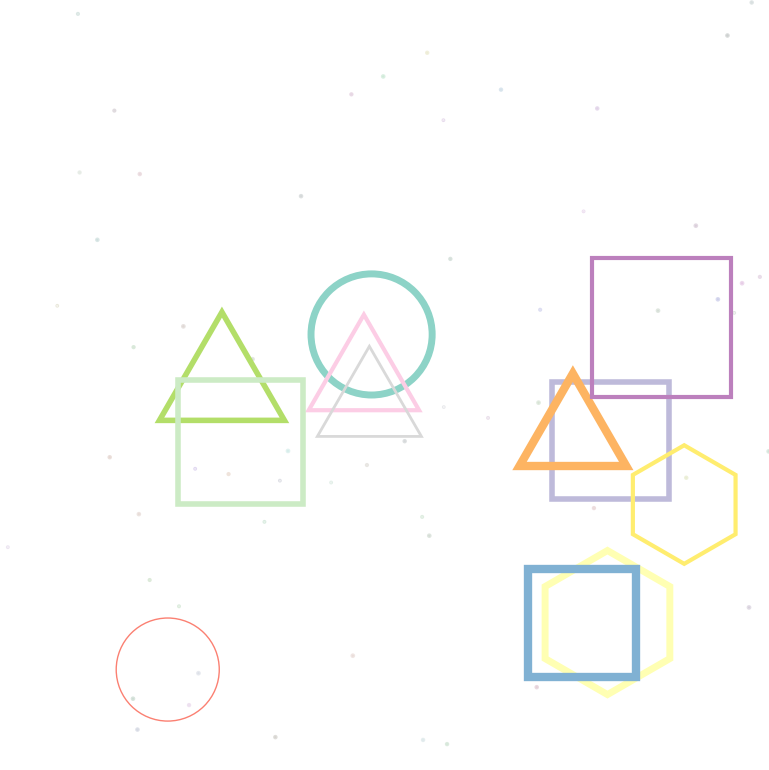[{"shape": "circle", "thickness": 2.5, "radius": 0.39, "center": [0.483, 0.566]}, {"shape": "hexagon", "thickness": 2.5, "radius": 0.47, "center": [0.789, 0.191]}, {"shape": "square", "thickness": 2, "radius": 0.38, "center": [0.793, 0.428]}, {"shape": "circle", "thickness": 0.5, "radius": 0.33, "center": [0.218, 0.13]}, {"shape": "square", "thickness": 3, "radius": 0.35, "center": [0.756, 0.191]}, {"shape": "triangle", "thickness": 3, "radius": 0.4, "center": [0.744, 0.435]}, {"shape": "triangle", "thickness": 2, "radius": 0.47, "center": [0.288, 0.501]}, {"shape": "triangle", "thickness": 1.5, "radius": 0.41, "center": [0.473, 0.509]}, {"shape": "triangle", "thickness": 1, "radius": 0.39, "center": [0.48, 0.472]}, {"shape": "square", "thickness": 1.5, "radius": 0.45, "center": [0.859, 0.575]}, {"shape": "square", "thickness": 2, "radius": 0.41, "center": [0.313, 0.426]}, {"shape": "hexagon", "thickness": 1.5, "radius": 0.39, "center": [0.889, 0.345]}]